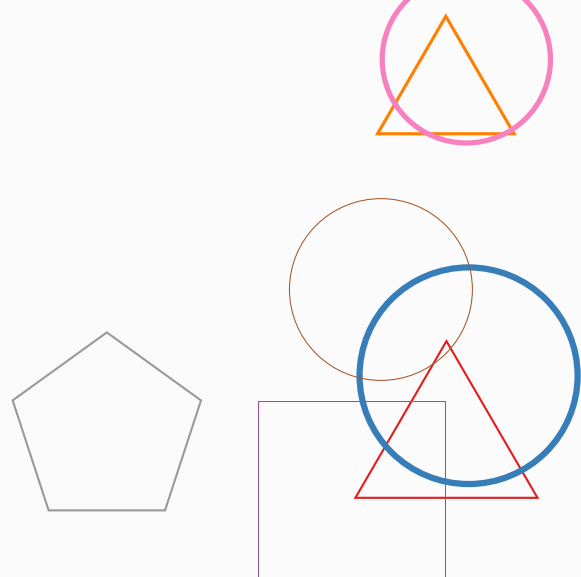[{"shape": "triangle", "thickness": 1, "radius": 0.9, "center": [0.768, 0.228]}, {"shape": "circle", "thickness": 3, "radius": 0.94, "center": [0.806, 0.349]}, {"shape": "square", "thickness": 0.5, "radius": 0.8, "center": [0.604, 0.143]}, {"shape": "triangle", "thickness": 1.5, "radius": 0.68, "center": [0.767, 0.835]}, {"shape": "circle", "thickness": 0.5, "radius": 0.79, "center": [0.655, 0.498]}, {"shape": "circle", "thickness": 2.5, "radius": 0.72, "center": [0.802, 0.896]}, {"shape": "pentagon", "thickness": 1, "radius": 0.85, "center": [0.184, 0.253]}]